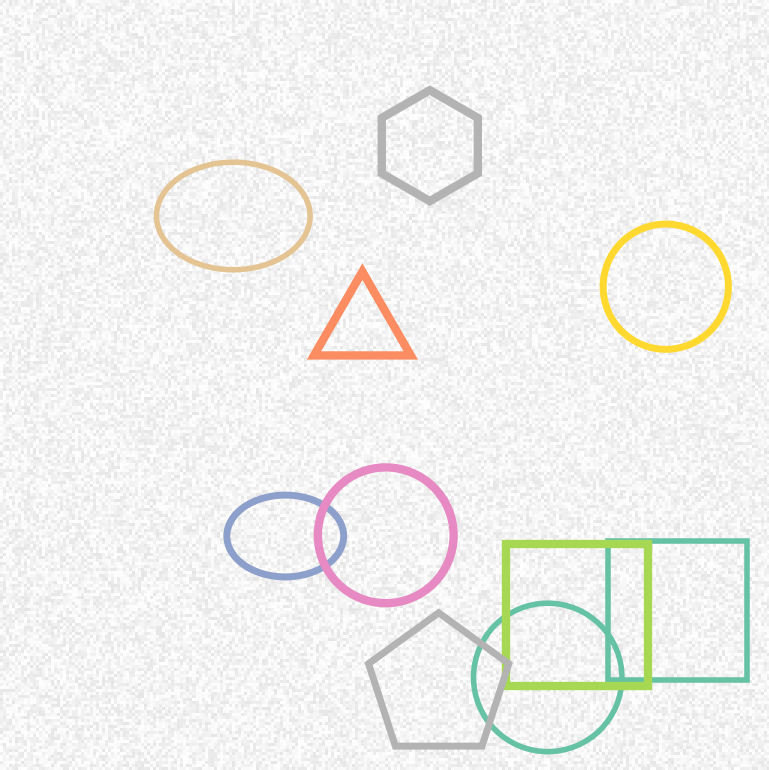[{"shape": "circle", "thickness": 2, "radius": 0.48, "center": [0.711, 0.12]}, {"shape": "square", "thickness": 2, "radius": 0.45, "center": [0.88, 0.208]}, {"shape": "triangle", "thickness": 3, "radius": 0.36, "center": [0.471, 0.575]}, {"shape": "oval", "thickness": 2.5, "radius": 0.38, "center": [0.37, 0.304]}, {"shape": "circle", "thickness": 3, "radius": 0.44, "center": [0.501, 0.305]}, {"shape": "square", "thickness": 3, "radius": 0.46, "center": [0.749, 0.201]}, {"shape": "circle", "thickness": 2.5, "radius": 0.41, "center": [0.865, 0.628]}, {"shape": "oval", "thickness": 2, "radius": 0.5, "center": [0.303, 0.72]}, {"shape": "pentagon", "thickness": 2.5, "radius": 0.48, "center": [0.57, 0.108]}, {"shape": "hexagon", "thickness": 3, "radius": 0.36, "center": [0.558, 0.811]}]